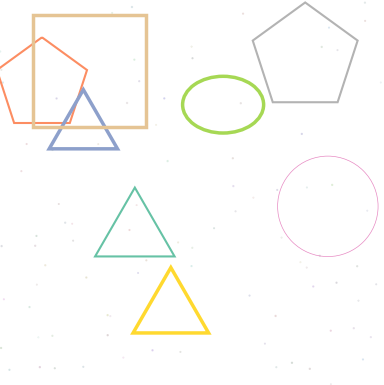[{"shape": "triangle", "thickness": 1.5, "radius": 0.6, "center": [0.35, 0.394]}, {"shape": "pentagon", "thickness": 1.5, "radius": 0.62, "center": [0.109, 0.78]}, {"shape": "triangle", "thickness": 2.5, "radius": 0.51, "center": [0.216, 0.665]}, {"shape": "circle", "thickness": 0.5, "radius": 0.65, "center": [0.852, 0.464]}, {"shape": "oval", "thickness": 2.5, "radius": 0.53, "center": [0.58, 0.728]}, {"shape": "triangle", "thickness": 2.5, "radius": 0.57, "center": [0.444, 0.192]}, {"shape": "square", "thickness": 2.5, "radius": 0.73, "center": [0.232, 0.816]}, {"shape": "pentagon", "thickness": 1.5, "radius": 0.72, "center": [0.793, 0.85]}]